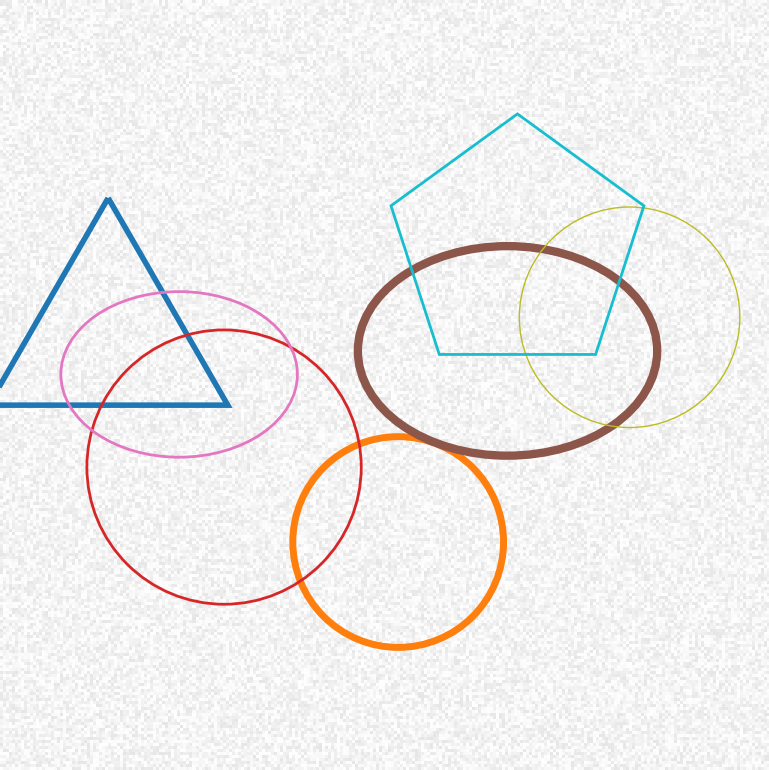[{"shape": "triangle", "thickness": 2, "radius": 0.9, "center": [0.14, 0.564]}, {"shape": "circle", "thickness": 2.5, "radius": 0.68, "center": [0.517, 0.296]}, {"shape": "circle", "thickness": 1, "radius": 0.89, "center": [0.291, 0.393]}, {"shape": "oval", "thickness": 3, "radius": 0.97, "center": [0.659, 0.544]}, {"shape": "oval", "thickness": 1, "radius": 0.77, "center": [0.233, 0.514]}, {"shape": "circle", "thickness": 0.5, "radius": 0.72, "center": [0.818, 0.588]}, {"shape": "pentagon", "thickness": 1, "radius": 0.86, "center": [0.672, 0.679]}]